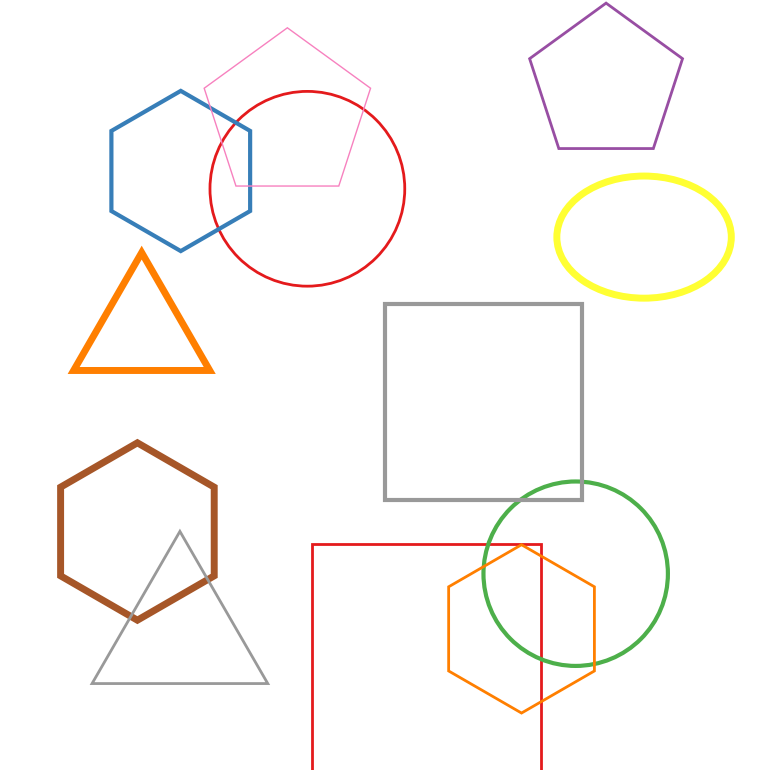[{"shape": "circle", "thickness": 1, "radius": 0.63, "center": [0.399, 0.755]}, {"shape": "square", "thickness": 1, "radius": 0.74, "center": [0.554, 0.144]}, {"shape": "hexagon", "thickness": 1.5, "radius": 0.52, "center": [0.235, 0.778]}, {"shape": "circle", "thickness": 1.5, "radius": 0.6, "center": [0.748, 0.255]}, {"shape": "pentagon", "thickness": 1, "radius": 0.52, "center": [0.787, 0.892]}, {"shape": "triangle", "thickness": 2.5, "radius": 0.51, "center": [0.184, 0.57]}, {"shape": "hexagon", "thickness": 1, "radius": 0.55, "center": [0.677, 0.183]}, {"shape": "oval", "thickness": 2.5, "radius": 0.57, "center": [0.836, 0.692]}, {"shape": "hexagon", "thickness": 2.5, "radius": 0.58, "center": [0.178, 0.31]}, {"shape": "pentagon", "thickness": 0.5, "radius": 0.57, "center": [0.373, 0.85]}, {"shape": "triangle", "thickness": 1, "radius": 0.66, "center": [0.234, 0.178]}, {"shape": "square", "thickness": 1.5, "radius": 0.64, "center": [0.628, 0.478]}]